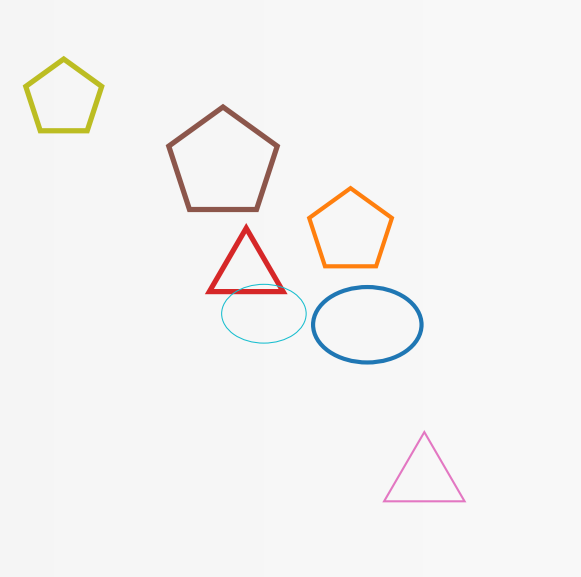[{"shape": "oval", "thickness": 2, "radius": 0.47, "center": [0.632, 0.437]}, {"shape": "pentagon", "thickness": 2, "radius": 0.37, "center": [0.603, 0.599]}, {"shape": "triangle", "thickness": 2.5, "radius": 0.37, "center": [0.424, 0.531]}, {"shape": "pentagon", "thickness": 2.5, "radius": 0.49, "center": [0.384, 0.716]}, {"shape": "triangle", "thickness": 1, "radius": 0.4, "center": [0.73, 0.171]}, {"shape": "pentagon", "thickness": 2.5, "radius": 0.34, "center": [0.11, 0.828]}, {"shape": "oval", "thickness": 0.5, "radius": 0.36, "center": [0.454, 0.456]}]